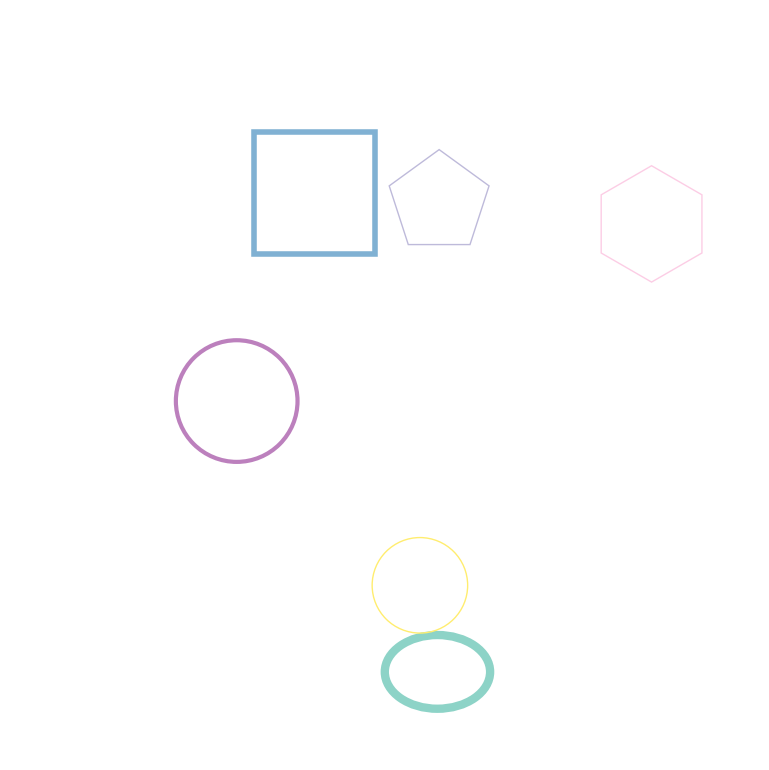[{"shape": "oval", "thickness": 3, "radius": 0.34, "center": [0.568, 0.127]}, {"shape": "pentagon", "thickness": 0.5, "radius": 0.34, "center": [0.57, 0.738]}, {"shape": "square", "thickness": 2, "radius": 0.39, "center": [0.408, 0.75]}, {"shape": "hexagon", "thickness": 0.5, "radius": 0.38, "center": [0.846, 0.709]}, {"shape": "circle", "thickness": 1.5, "radius": 0.39, "center": [0.307, 0.479]}, {"shape": "circle", "thickness": 0.5, "radius": 0.31, "center": [0.545, 0.24]}]